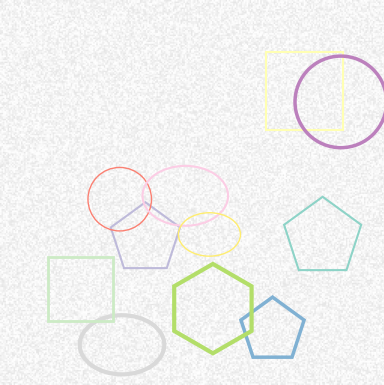[{"shape": "pentagon", "thickness": 1.5, "radius": 0.53, "center": [0.838, 0.384]}, {"shape": "square", "thickness": 1.5, "radius": 0.51, "center": [0.791, 0.763]}, {"shape": "pentagon", "thickness": 1.5, "radius": 0.47, "center": [0.378, 0.38]}, {"shape": "circle", "thickness": 1, "radius": 0.41, "center": [0.311, 0.483]}, {"shape": "pentagon", "thickness": 2.5, "radius": 0.43, "center": [0.708, 0.142]}, {"shape": "hexagon", "thickness": 3, "radius": 0.58, "center": [0.553, 0.198]}, {"shape": "oval", "thickness": 1.5, "radius": 0.56, "center": [0.481, 0.491]}, {"shape": "oval", "thickness": 3, "radius": 0.55, "center": [0.317, 0.104]}, {"shape": "circle", "thickness": 2.5, "radius": 0.59, "center": [0.885, 0.735]}, {"shape": "square", "thickness": 2, "radius": 0.42, "center": [0.208, 0.249]}, {"shape": "oval", "thickness": 1, "radius": 0.4, "center": [0.544, 0.391]}]